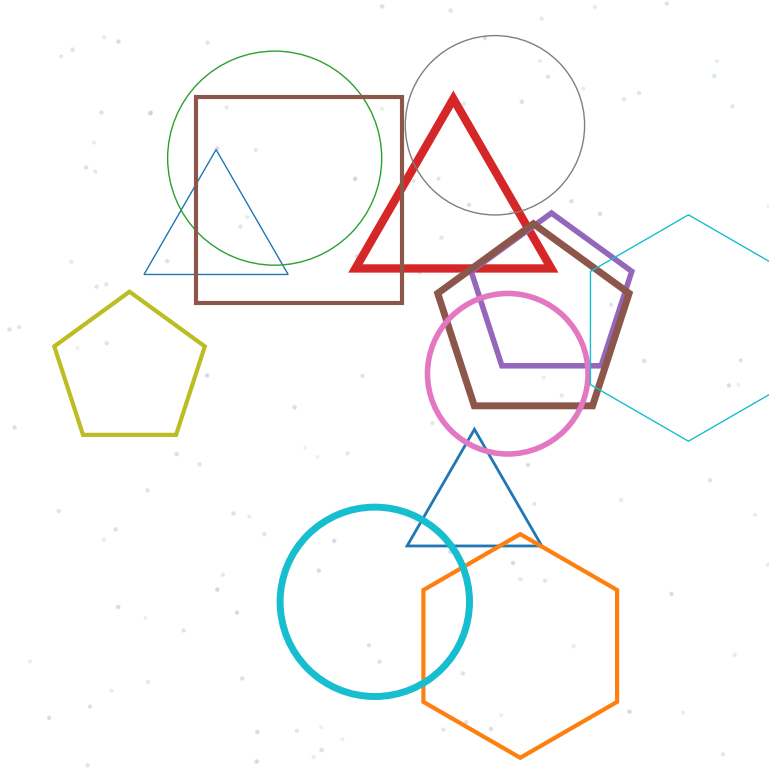[{"shape": "triangle", "thickness": 0.5, "radius": 0.54, "center": [0.281, 0.698]}, {"shape": "triangle", "thickness": 1, "radius": 0.51, "center": [0.616, 0.341]}, {"shape": "hexagon", "thickness": 1.5, "radius": 0.73, "center": [0.676, 0.161]}, {"shape": "circle", "thickness": 0.5, "radius": 0.69, "center": [0.357, 0.795]}, {"shape": "triangle", "thickness": 3, "radius": 0.73, "center": [0.589, 0.725]}, {"shape": "pentagon", "thickness": 2, "radius": 0.55, "center": [0.716, 0.614]}, {"shape": "square", "thickness": 1.5, "radius": 0.67, "center": [0.388, 0.74]}, {"shape": "pentagon", "thickness": 2.5, "radius": 0.65, "center": [0.693, 0.579]}, {"shape": "circle", "thickness": 2, "radius": 0.52, "center": [0.659, 0.515]}, {"shape": "circle", "thickness": 0.5, "radius": 0.58, "center": [0.643, 0.837]}, {"shape": "pentagon", "thickness": 1.5, "radius": 0.51, "center": [0.168, 0.518]}, {"shape": "hexagon", "thickness": 0.5, "radius": 0.74, "center": [0.894, 0.574]}, {"shape": "circle", "thickness": 2.5, "radius": 0.61, "center": [0.487, 0.218]}]